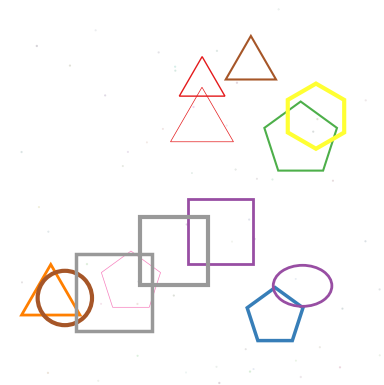[{"shape": "triangle", "thickness": 1, "radius": 0.34, "center": [0.525, 0.785]}, {"shape": "triangle", "thickness": 0.5, "radius": 0.47, "center": [0.525, 0.679]}, {"shape": "pentagon", "thickness": 2.5, "radius": 0.38, "center": [0.714, 0.177]}, {"shape": "pentagon", "thickness": 1.5, "radius": 0.5, "center": [0.781, 0.637]}, {"shape": "oval", "thickness": 2, "radius": 0.38, "center": [0.786, 0.258]}, {"shape": "square", "thickness": 2, "radius": 0.42, "center": [0.572, 0.399]}, {"shape": "triangle", "thickness": 2, "radius": 0.44, "center": [0.132, 0.226]}, {"shape": "hexagon", "thickness": 3, "radius": 0.42, "center": [0.821, 0.698]}, {"shape": "circle", "thickness": 3, "radius": 0.35, "center": [0.168, 0.226]}, {"shape": "triangle", "thickness": 1.5, "radius": 0.38, "center": [0.652, 0.831]}, {"shape": "pentagon", "thickness": 0.5, "radius": 0.4, "center": [0.34, 0.267]}, {"shape": "square", "thickness": 2.5, "radius": 0.5, "center": [0.295, 0.24]}, {"shape": "square", "thickness": 3, "radius": 0.44, "center": [0.451, 0.349]}]